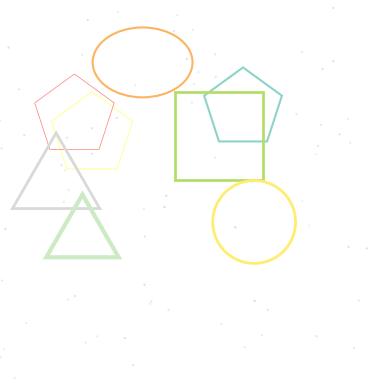[{"shape": "pentagon", "thickness": 1.5, "radius": 0.53, "center": [0.631, 0.719]}, {"shape": "pentagon", "thickness": 1, "radius": 0.55, "center": [0.239, 0.651]}, {"shape": "pentagon", "thickness": 0.5, "radius": 0.54, "center": [0.193, 0.699]}, {"shape": "oval", "thickness": 1.5, "radius": 0.65, "center": [0.37, 0.838]}, {"shape": "square", "thickness": 2, "radius": 0.57, "center": [0.57, 0.647]}, {"shape": "triangle", "thickness": 2, "radius": 0.65, "center": [0.146, 0.524]}, {"shape": "triangle", "thickness": 3, "radius": 0.54, "center": [0.214, 0.386]}, {"shape": "circle", "thickness": 2, "radius": 0.54, "center": [0.66, 0.423]}]